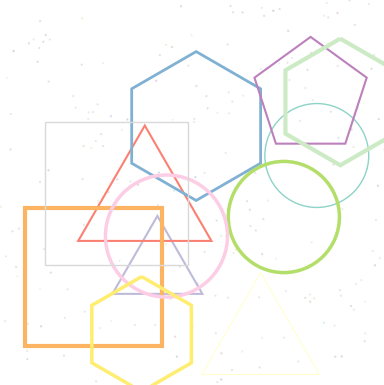[{"shape": "circle", "thickness": 1, "radius": 0.67, "center": [0.823, 0.596]}, {"shape": "triangle", "thickness": 0.5, "radius": 0.88, "center": [0.677, 0.115]}, {"shape": "triangle", "thickness": 1.5, "radius": 0.67, "center": [0.409, 0.304]}, {"shape": "triangle", "thickness": 1.5, "radius": 1.0, "center": [0.376, 0.474]}, {"shape": "hexagon", "thickness": 2, "radius": 0.97, "center": [0.509, 0.673]}, {"shape": "square", "thickness": 3, "radius": 0.89, "center": [0.242, 0.28]}, {"shape": "circle", "thickness": 2.5, "radius": 0.72, "center": [0.737, 0.436]}, {"shape": "circle", "thickness": 2.5, "radius": 0.79, "center": [0.432, 0.387]}, {"shape": "square", "thickness": 1, "radius": 0.92, "center": [0.302, 0.497]}, {"shape": "pentagon", "thickness": 1.5, "radius": 0.77, "center": [0.807, 0.751]}, {"shape": "hexagon", "thickness": 3, "radius": 0.82, "center": [0.884, 0.735]}, {"shape": "hexagon", "thickness": 2.5, "radius": 0.75, "center": [0.368, 0.132]}]